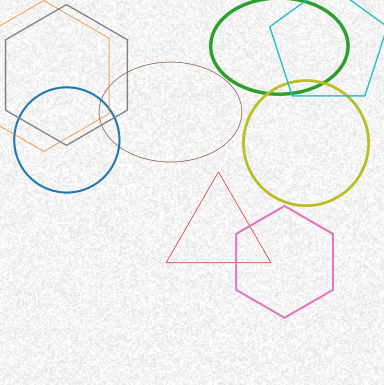[{"shape": "circle", "thickness": 1.5, "radius": 0.68, "center": [0.174, 0.637]}, {"shape": "hexagon", "thickness": 0.5, "radius": 0.98, "center": [0.114, 0.803]}, {"shape": "oval", "thickness": 2.5, "radius": 0.89, "center": [0.726, 0.88]}, {"shape": "triangle", "thickness": 0.5, "radius": 0.79, "center": [0.568, 0.396]}, {"shape": "oval", "thickness": 0.5, "radius": 0.93, "center": [0.443, 0.709]}, {"shape": "hexagon", "thickness": 1.5, "radius": 0.73, "center": [0.739, 0.32]}, {"shape": "hexagon", "thickness": 1, "radius": 0.91, "center": [0.173, 0.805]}, {"shape": "circle", "thickness": 2, "radius": 0.81, "center": [0.795, 0.628]}, {"shape": "pentagon", "thickness": 1, "radius": 0.8, "center": [0.853, 0.881]}]